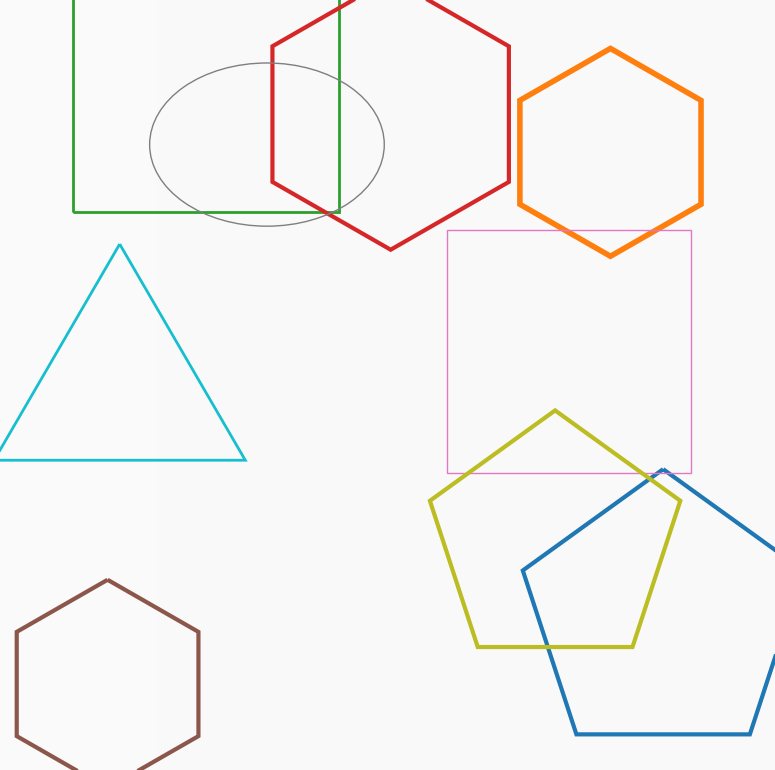[{"shape": "pentagon", "thickness": 1.5, "radius": 0.95, "center": [0.856, 0.2]}, {"shape": "hexagon", "thickness": 2, "radius": 0.67, "center": [0.788, 0.802]}, {"shape": "square", "thickness": 1, "radius": 0.86, "center": [0.266, 0.896]}, {"shape": "hexagon", "thickness": 1.5, "radius": 0.88, "center": [0.504, 0.852]}, {"shape": "hexagon", "thickness": 1.5, "radius": 0.68, "center": [0.139, 0.112]}, {"shape": "square", "thickness": 0.5, "radius": 0.79, "center": [0.735, 0.544]}, {"shape": "oval", "thickness": 0.5, "radius": 0.76, "center": [0.344, 0.812]}, {"shape": "pentagon", "thickness": 1.5, "radius": 0.85, "center": [0.716, 0.297]}, {"shape": "triangle", "thickness": 1, "radius": 0.94, "center": [0.154, 0.496]}]